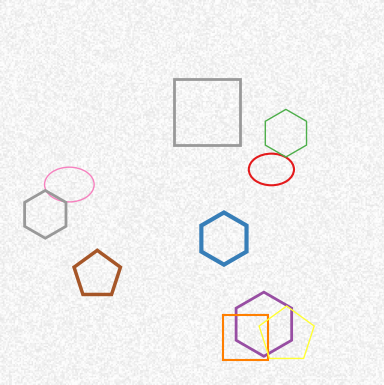[{"shape": "oval", "thickness": 1.5, "radius": 0.29, "center": [0.705, 0.56]}, {"shape": "hexagon", "thickness": 3, "radius": 0.34, "center": [0.582, 0.38]}, {"shape": "hexagon", "thickness": 1, "radius": 0.31, "center": [0.743, 0.654]}, {"shape": "hexagon", "thickness": 2, "radius": 0.42, "center": [0.685, 0.158]}, {"shape": "square", "thickness": 1.5, "radius": 0.29, "center": [0.637, 0.125]}, {"shape": "pentagon", "thickness": 1, "radius": 0.38, "center": [0.745, 0.13]}, {"shape": "pentagon", "thickness": 2.5, "radius": 0.32, "center": [0.253, 0.286]}, {"shape": "oval", "thickness": 1, "radius": 0.32, "center": [0.18, 0.521]}, {"shape": "square", "thickness": 2, "radius": 0.43, "center": [0.537, 0.708]}, {"shape": "hexagon", "thickness": 2, "radius": 0.31, "center": [0.118, 0.443]}]